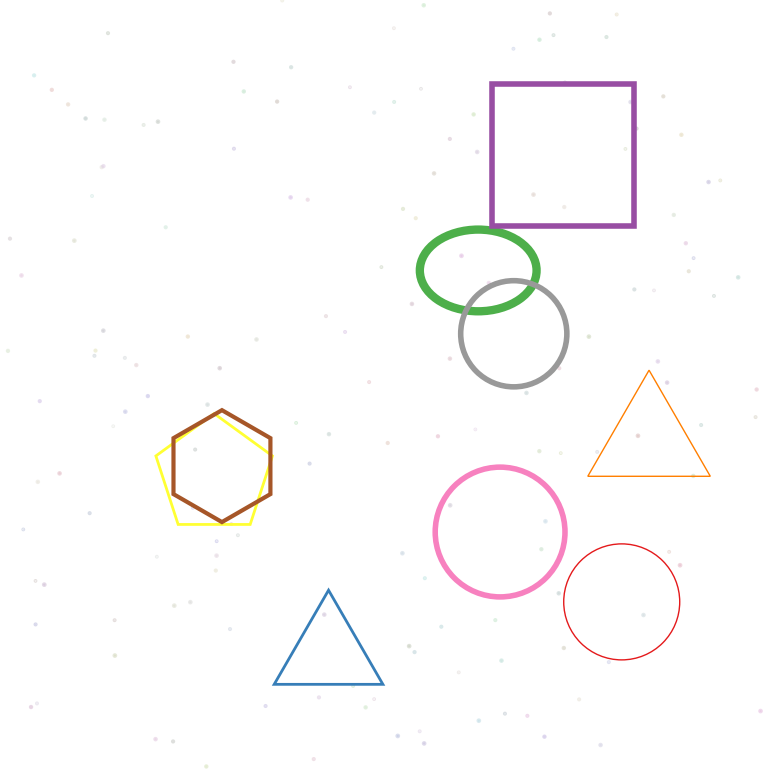[{"shape": "circle", "thickness": 0.5, "radius": 0.38, "center": [0.807, 0.218]}, {"shape": "triangle", "thickness": 1, "radius": 0.41, "center": [0.427, 0.152]}, {"shape": "oval", "thickness": 3, "radius": 0.38, "center": [0.621, 0.649]}, {"shape": "square", "thickness": 2, "radius": 0.46, "center": [0.731, 0.799]}, {"shape": "triangle", "thickness": 0.5, "radius": 0.46, "center": [0.843, 0.427]}, {"shape": "pentagon", "thickness": 1, "radius": 0.4, "center": [0.278, 0.383]}, {"shape": "hexagon", "thickness": 1.5, "radius": 0.36, "center": [0.288, 0.395]}, {"shape": "circle", "thickness": 2, "radius": 0.42, "center": [0.649, 0.309]}, {"shape": "circle", "thickness": 2, "radius": 0.34, "center": [0.667, 0.567]}]